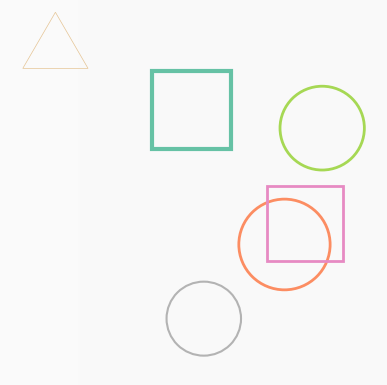[{"shape": "square", "thickness": 3, "radius": 0.51, "center": [0.495, 0.715]}, {"shape": "circle", "thickness": 2, "radius": 0.59, "center": [0.734, 0.365]}, {"shape": "square", "thickness": 2, "radius": 0.49, "center": [0.788, 0.419]}, {"shape": "circle", "thickness": 2, "radius": 0.54, "center": [0.831, 0.667]}, {"shape": "triangle", "thickness": 0.5, "radius": 0.49, "center": [0.143, 0.871]}, {"shape": "circle", "thickness": 1.5, "radius": 0.48, "center": [0.526, 0.172]}]